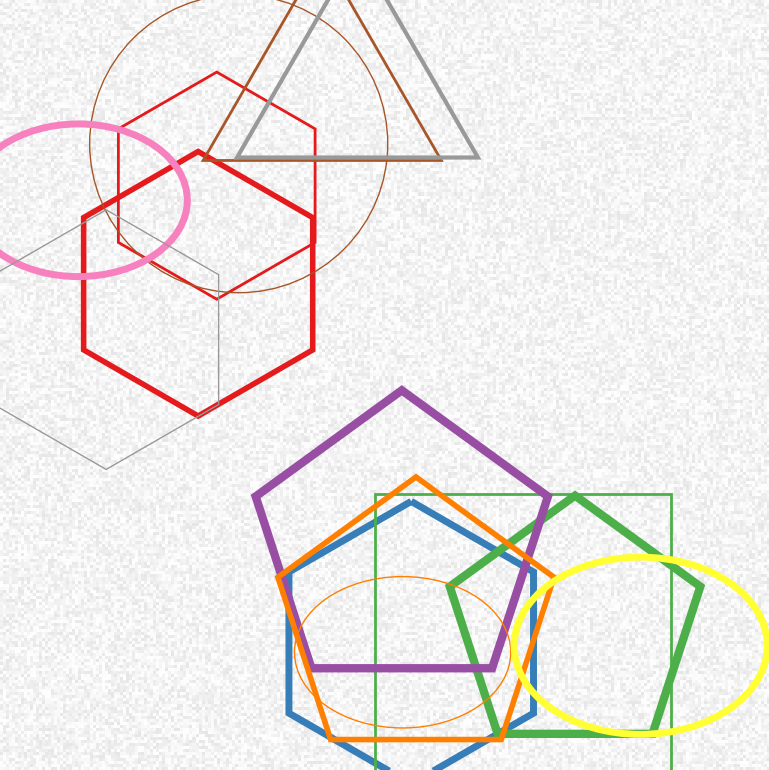[{"shape": "hexagon", "thickness": 1, "radius": 0.74, "center": [0.281, 0.759]}, {"shape": "hexagon", "thickness": 2, "radius": 0.86, "center": [0.257, 0.631]}, {"shape": "hexagon", "thickness": 2.5, "radius": 0.92, "center": [0.534, 0.165]}, {"shape": "square", "thickness": 1, "radius": 0.96, "center": [0.679, 0.166]}, {"shape": "pentagon", "thickness": 3, "radius": 0.86, "center": [0.747, 0.185]}, {"shape": "pentagon", "thickness": 3, "radius": 1.0, "center": [0.522, 0.294]}, {"shape": "pentagon", "thickness": 2, "radius": 0.94, "center": [0.54, 0.192]}, {"shape": "oval", "thickness": 0.5, "radius": 0.7, "center": [0.523, 0.153]}, {"shape": "oval", "thickness": 2.5, "radius": 0.82, "center": [0.832, 0.161]}, {"shape": "circle", "thickness": 0.5, "radius": 0.97, "center": [0.31, 0.813]}, {"shape": "triangle", "thickness": 1, "radius": 0.89, "center": [0.419, 0.881]}, {"shape": "oval", "thickness": 2.5, "radius": 0.71, "center": [0.102, 0.74]}, {"shape": "hexagon", "thickness": 0.5, "radius": 0.84, "center": [0.138, 0.559]}, {"shape": "triangle", "thickness": 1.5, "radius": 0.9, "center": [0.464, 0.886]}]